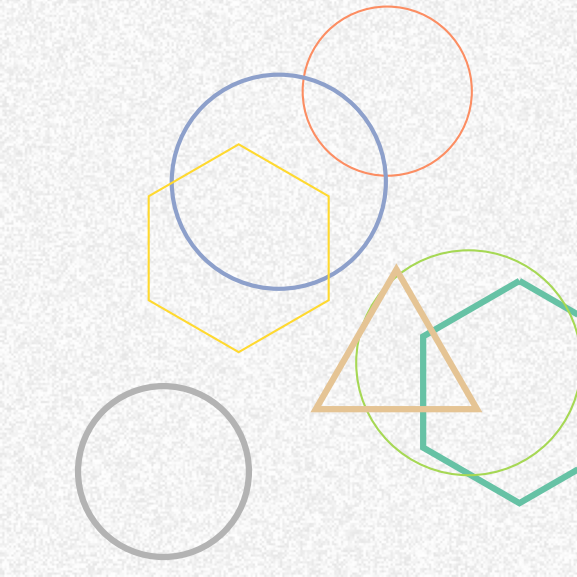[{"shape": "hexagon", "thickness": 3, "radius": 0.96, "center": [0.899, 0.32]}, {"shape": "circle", "thickness": 1, "radius": 0.73, "center": [0.671, 0.841]}, {"shape": "circle", "thickness": 2, "radius": 0.93, "center": [0.483, 0.684]}, {"shape": "circle", "thickness": 1, "radius": 0.97, "center": [0.812, 0.371]}, {"shape": "hexagon", "thickness": 1, "radius": 0.9, "center": [0.413, 0.569]}, {"shape": "triangle", "thickness": 3, "radius": 0.81, "center": [0.686, 0.371]}, {"shape": "circle", "thickness": 3, "radius": 0.74, "center": [0.283, 0.183]}]